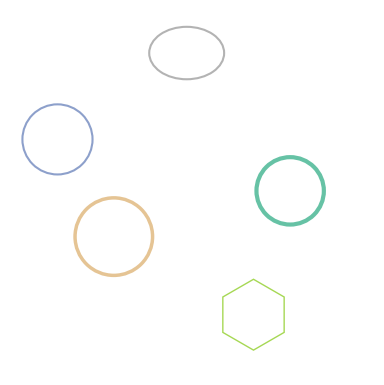[{"shape": "circle", "thickness": 3, "radius": 0.44, "center": [0.754, 0.504]}, {"shape": "circle", "thickness": 1.5, "radius": 0.46, "center": [0.149, 0.638]}, {"shape": "hexagon", "thickness": 1, "radius": 0.46, "center": [0.658, 0.183]}, {"shape": "circle", "thickness": 2.5, "radius": 0.5, "center": [0.296, 0.385]}, {"shape": "oval", "thickness": 1.5, "radius": 0.49, "center": [0.485, 0.862]}]